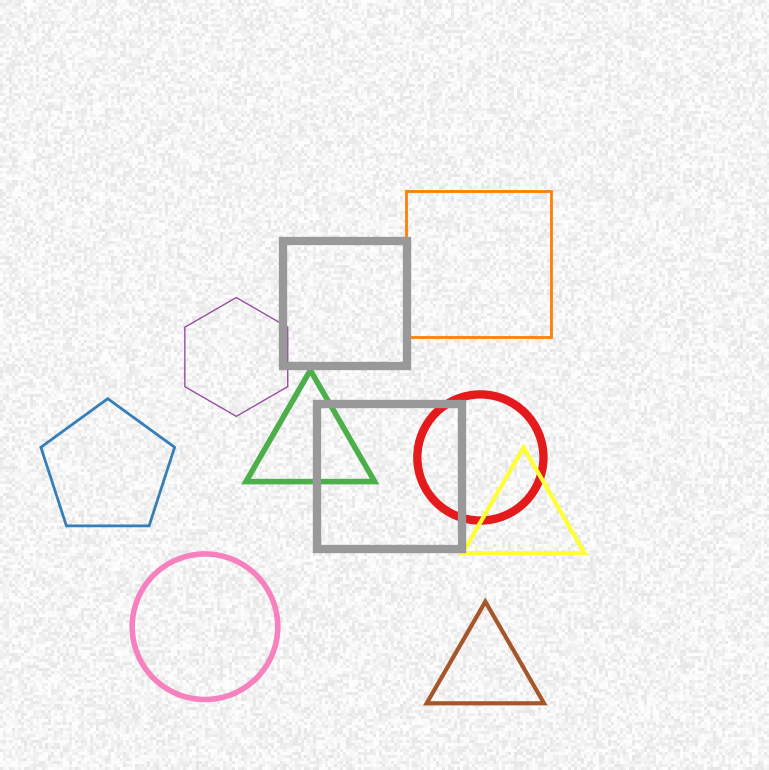[{"shape": "circle", "thickness": 3, "radius": 0.41, "center": [0.624, 0.406]}, {"shape": "pentagon", "thickness": 1, "radius": 0.46, "center": [0.14, 0.391]}, {"shape": "triangle", "thickness": 2, "radius": 0.48, "center": [0.403, 0.423]}, {"shape": "hexagon", "thickness": 0.5, "radius": 0.39, "center": [0.307, 0.536]}, {"shape": "square", "thickness": 1, "radius": 0.47, "center": [0.622, 0.657]}, {"shape": "triangle", "thickness": 1.5, "radius": 0.46, "center": [0.68, 0.327]}, {"shape": "triangle", "thickness": 1.5, "radius": 0.44, "center": [0.63, 0.131]}, {"shape": "circle", "thickness": 2, "radius": 0.47, "center": [0.266, 0.186]}, {"shape": "square", "thickness": 3, "radius": 0.47, "center": [0.506, 0.381]}, {"shape": "square", "thickness": 3, "radius": 0.4, "center": [0.448, 0.606]}]